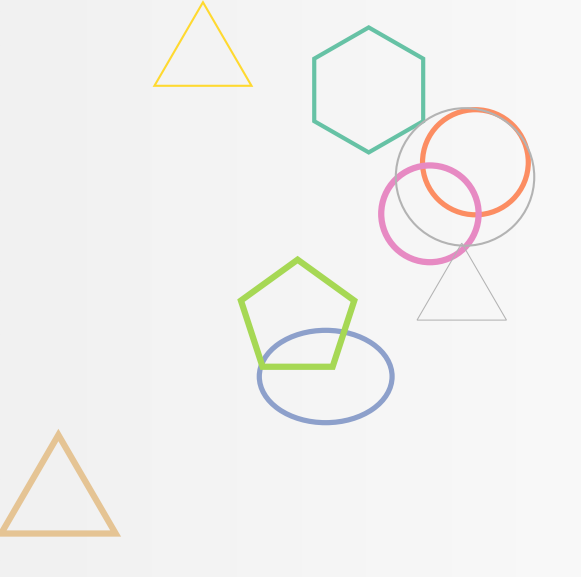[{"shape": "hexagon", "thickness": 2, "radius": 0.54, "center": [0.634, 0.843]}, {"shape": "circle", "thickness": 2.5, "radius": 0.45, "center": [0.818, 0.718]}, {"shape": "oval", "thickness": 2.5, "radius": 0.57, "center": [0.56, 0.347]}, {"shape": "circle", "thickness": 3, "radius": 0.42, "center": [0.74, 0.629]}, {"shape": "pentagon", "thickness": 3, "radius": 0.51, "center": [0.512, 0.447]}, {"shape": "triangle", "thickness": 1, "radius": 0.48, "center": [0.349, 0.899]}, {"shape": "triangle", "thickness": 3, "radius": 0.57, "center": [0.1, 0.132]}, {"shape": "triangle", "thickness": 0.5, "radius": 0.44, "center": [0.794, 0.489]}, {"shape": "circle", "thickness": 1, "radius": 0.6, "center": [0.8, 0.693]}]